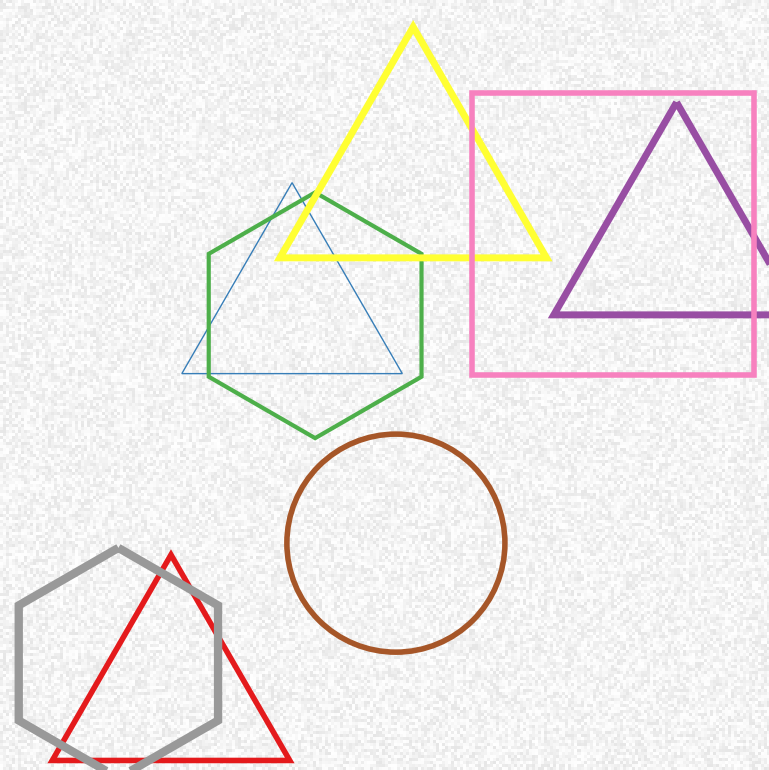[{"shape": "triangle", "thickness": 2, "radius": 0.89, "center": [0.222, 0.101]}, {"shape": "triangle", "thickness": 0.5, "radius": 0.83, "center": [0.379, 0.597]}, {"shape": "hexagon", "thickness": 1.5, "radius": 0.8, "center": [0.409, 0.591]}, {"shape": "triangle", "thickness": 2.5, "radius": 0.92, "center": [0.879, 0.683]}, {"shape": "triangle", "thickness": 2.5, "radius": 1.0, "center": [0.537, 0.765]}, {"shape": "circle", "thickness": 2, "radius": 0.71, "center": [0.514, 0.295]}, {"shape": "square", "thickness": 2, "radius": 0.91, "center": [0.797, 0.696]}, {"shape": "hexagon", "thickness": 3, "radius": 0.75, "center": [0.154, 0.139]}]